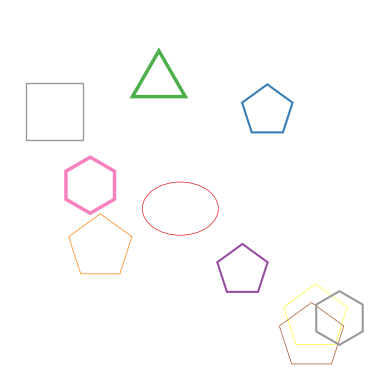[{"shape": "oval", "thickness": 0.5, "radius": 0.49, "center": [0.468, 0.458]}, {"shape": "pentagon", "thickness": 1.5, "radius": 0.34, "center": [0.694, 0.712]}, {"shape": "triangle", "thickness": 2.5, "radius": 0.4, "center": [0.413, 0.789]}, {"shape": "pentagon", "thickness": 1.5, "radius": 0.34, "center": [0.63, 0.298]}, {"shape": "pentagon", "thickness": 0.5, "radius": 0.43, "center": [0.261, 0.359]}, {"shape": "pentagon", "thickness": 0.5, "radius": 0.43, "center": [0.819, 0.175]}, {"shape": "pentagon", "thickness": 0.5, "radius": 0.44, "center": [0.809, 0.126]}, {"shape": "hexagon", "thickness": 2.5, "radius": 0.36, "center": [0.234, 0.519]}, {"shape": "hexagon", "thickness": 1.5, "radius": 0.35, "center": [0.882, 0.174]}, {"shape": "square", "thickness": 1, "radius": 0.37, "center": [0.142, 0.711]}]